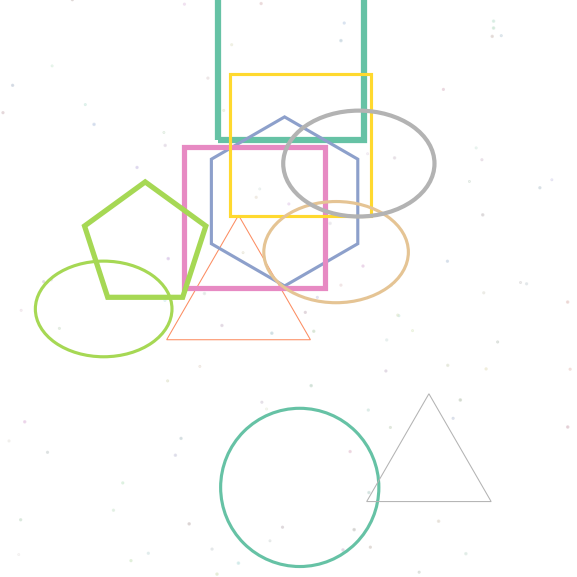[{"shape": "circle", "thickness": 1.5, "radius": 0.68, "center": [0.519, 0.155]}, {"shape": "square", "thickness": 3, "radius": 0.63, "center": [0.504, 0.883]}, {"shape": "triangle", "thickness": 0.5, "radius": 0.72, "center": [0.413, 0.483]}, {"shape": "hexagon", "thickness": 1.5, "radius": 0.73, "center": [0.493, 0.65]}, {"shape": "square", "thickness": 2.5, "radius": 0.61, "center": [0.441, 0.622]}, {"shape": "oval", "thickness": 1.5, "radius": 0.59, "center": [0.18, 0.464]}, {"shape": "pentagon", "thickness": 2.5, "radius": 0.55, "center": [0.251, 0.574]}, {"shape": "square", "thickness": 1.5, "radius": 0.61, "center": [0.52, 0.748]}, {"shape": "oval", "thickness": 1.5, "radius": 0.63, "center": [0.582, 0.563]}, {"shape": "triangle", "thickness": 0.5, "radius": 0.62, "center": [0.743, 0.193]}, {"shape": "oval", "thickness": 2, "radius": 0.65, "center": [0.621, 0.716]}]